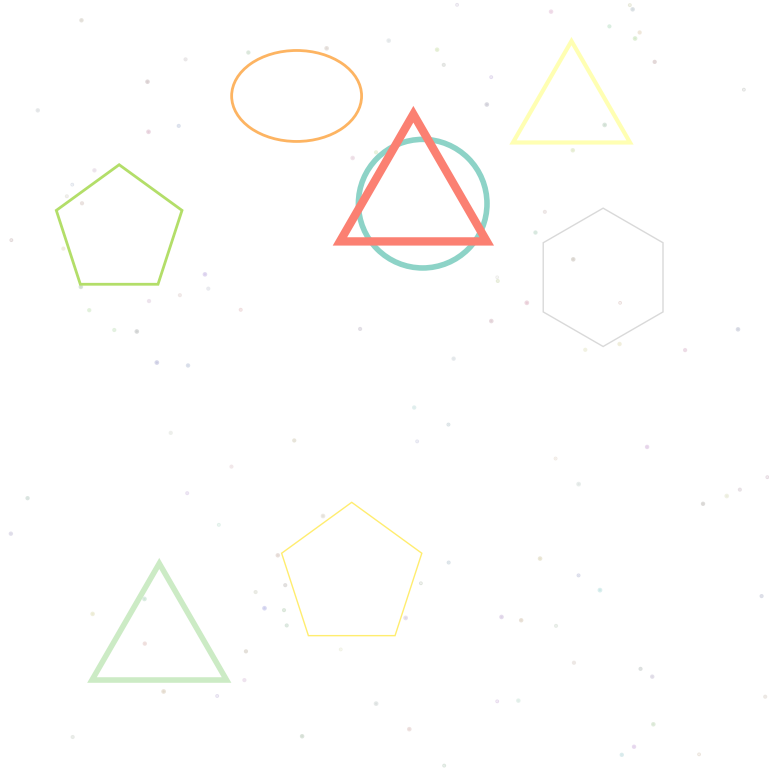[{"shape": "circle", "thickness": 2, "radius": 0.42, "center": [0.549, 0.735]}, {"shape": "triangle", "thickness": 1.5, "radius": 0.44, "center": [0.742, 0.859]}, {"shape": "triangle", "thickness": 3, "radius": 0.55, "center": [0.537, 0.742]}, {"shape": "oval", "thickness": 1, "radius": 0.42, "center": [0.385, 0.875]}, {"shape": "pentagon", "thickness": 1, "radius": 0.43, "center": [0.155, 0.7]}, {"shape": "hexagon", "thickness": 0.5, "radius": 0.45, "center": [0.783, 0.64]}, {"shape": "triangle", "thickness": 2, "radius": 0.5, "center": [0.207, 0.167]}, {"shape": "pentagon", "thickness": 0.5, "radius": 0.48, "center": [0.457, 0.252]}]